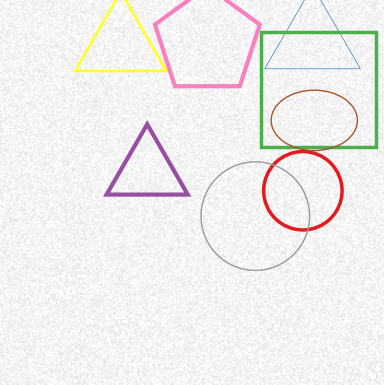[{"shape": "circle", "thickness": 2.5, "radius": 0.51, "center": [0.787, 0.505]}, {"shape": "triangle", "thickness": 0.5, "radius": 0.72, "center": [0.812, 0.893]}, {"shape": "square", "thickness": 2.5, "radius": 0.75, "center": [0.827, 0.768]}, {"shape": "triangle", "thickness": 3, "radius": 0.61, "center": [0.382, 0.555]}, {"shape": "triangle", "thickness": 2, "radius": 0.68, "center": [0.314, 0.884]}, {"shape": "oval", "thickness": 1, "radius": 0.56, "center": [0.816, 0.687]}, {"shape": "pentagon", "thickness": 3, "radius": 0.72, "center": [0.539, 0.892]}, {"shape": "circle", "thickness": 1, "radius": 0.71, "center": [0.663, 0.439]}]